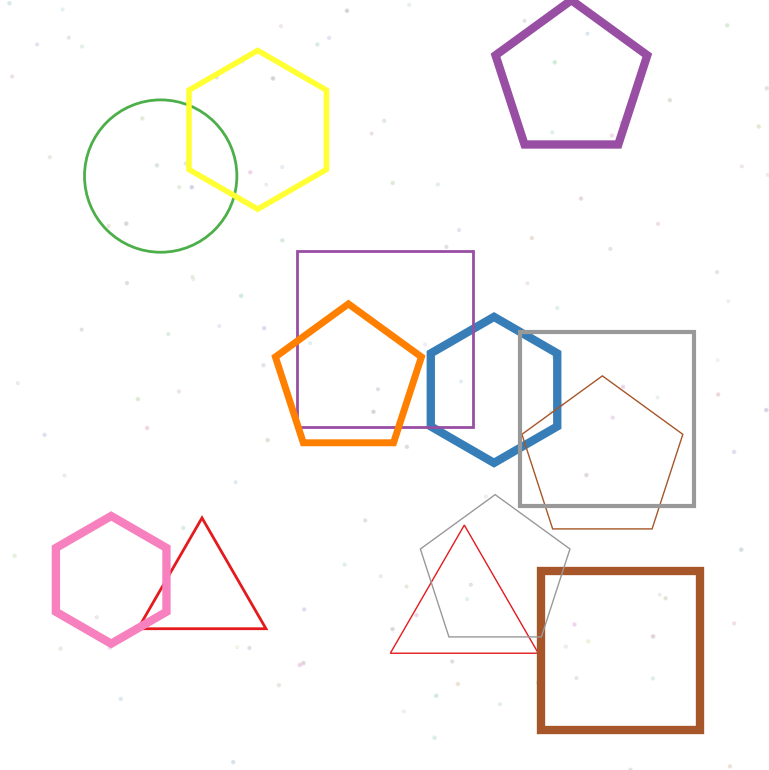[{"shape": "triangle", "thickness": 1, "radius": 0.48, "center": [0.262, 0.231]}, {"shape": "triangle", "thickness": 0.5, "radius": 0.55, "center": [0.603, 0.207]}, {"shape": "hexagon", "thickness": 3, "radius": 0.47, "center": [0.642, 0.494]}, {"shape": "circle", "thickness": 1, "radius": 0.49, "center": [0.209, 0.771]}, {"shape": "pentagon", "thickness": 3, "radius": 0.52, "center": [0.742, 0.896]}, {"shape": "square", "thickness": 1, "radius": 0.57, "center": [0.5, 0.56]}, {"shape": "pentagon", "thickness": 2.5, "radius": 0.5, "center": [0.453, 0.506]}, {"shape": "hexagon", "thickness": 2, "radius": 0.52, "center": [0.335, 0.831]}, {"shape": "square", "thickness": 3, "radius": 0.51, "center": [0.806, 0.155]}, {"shape": "pentagon", "thickness": 0.5, "radius": 0.55, "center": [0.782, 0.402]}, {"shape": "hexagon", "thickness": 3, "radius": 0.41, "center": [0.144, 0.247]}, {"shape": "square", "thickness": 1.5, "radius": 0.56, "center": [0.788, 0.456]}, {"shape": "pentagon", "thickness": 0.5, "radius": 0.51, "center": [0.643, 0.255]}]